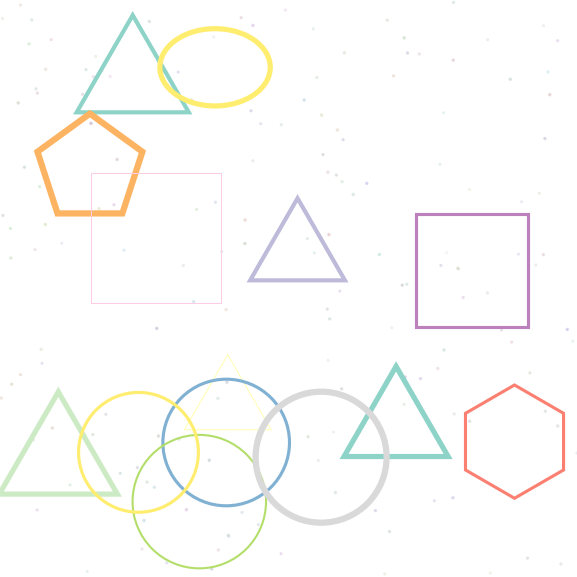[{"shape": "triangle", "thickness": 2.5, "radius": 0.52, "center": [0.686, 0.261]}, {"shape": "triangle", "thickness": 2, "radius": 0.56, "center": [0.23, 0.861]}, {"shape": "triangle", "thickness": 0.5, "radius": 0.43, "center": [0.394, 0.298]}, {"shape": "triangle", "thickness": 2, "radius": 0.47, "center": [0.515, 0.561]}, {"shape": "hexagon", "thickness": 1.5, "radius": 0.49, "center": [0.891, 0.234]}, {"shape": "circle", "thickness": 1.5, "radius": 0.55, "center": [0.392, 0.233]}, {"shape": "pentagon", "thickness": 3, "radius": 0.48, "center": [0.156, 0.707]}, {"shape": "circle", "thickness": 1, "radius": 0.58, "center": [0.345, 0.131]}, {"shape": "square", "thickness": 0.5, "radius": 0.56, "center": [0.27, 0.587]}, {"shape": "circle", "thickness": 3, "radius": 0.57, "center": [0.556, 0.207]}, {"shape": "square", "thickness": 1.5, "radius": 0.49, "center": [0.817, 0.531]}, {"shape": "triangle", "thickness": 2.5, "radius": 0.59, "center": [0.101, 0.203]}, {"shape": "circle", "thickness": 1.5, "radius": 0.52, "center": [0.24, 0.216]}, {"shape": "oval", "thickness": 2.5, "radius": 0.48, "center": [0.372, 0.883]}]